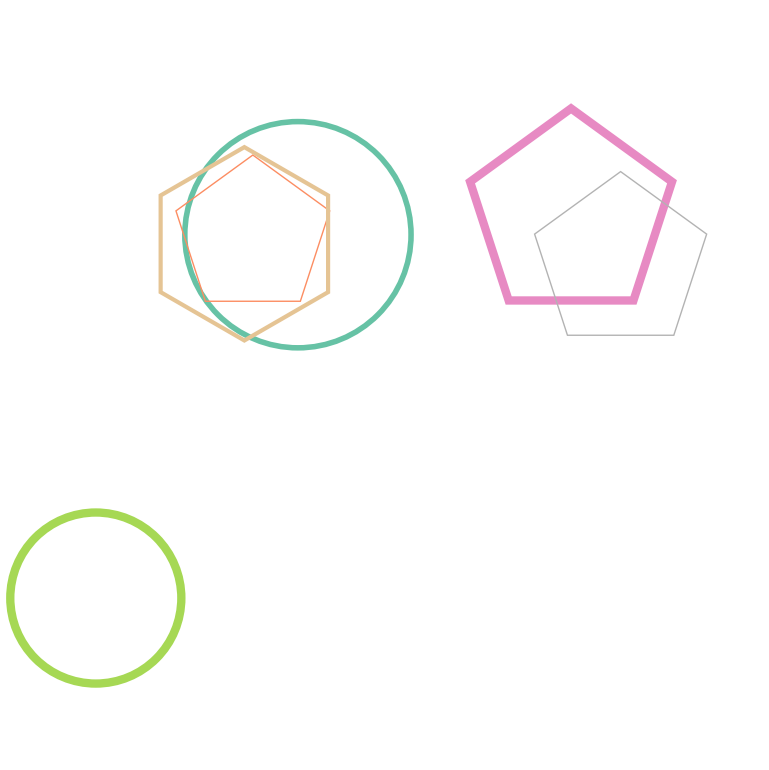[{"shape": "circle", "thickness": 2, "radius": 0.73, "center": [0.387, 0.695]}, {"shape": "pentagon", "thickness": 0.5, "radius": 0.52, "center": [0.328, 0.694]}, {"shape": "pentagon", "thickness": 3, "radius": 0.69, "center": [0.742, 0.721]}, {"shape": "circle", "thickness": 3, "radius": 0.56, "center": [0.124, 0.223]}, {"shape": "hexagon", "thickness": 1.5, "radius": 0.63, "center": [0.317, 0.683]}, {"shape": "pentagon", "thickness": 0.5, "radius": 0.59, "center": [0.806, 0.66]}]